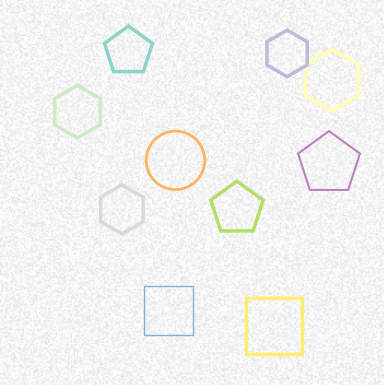[{"shape": "pentagon", "thickness": 2.5, "radius": 0.33, "center": [0.334, 0.867]}, {"shape": "hexagon", "thickness": 2.5, "radius": 0.4, "center": [0.862, 0.792]}, {"shape": "hexagon", "thickness": 2.5, "radius": 0.3, "center": [0.746, 0.861]}, {"shape": "square", "thickness": 1, "radius": 0.32, "center": [0.437, 0.193]}, {"shape": "circle", "thickness": 2, "radius": 0.38, "center": [0.456, 0.584]}, {"shape": "pentagon", "thickness": 2.5, "radius": 0.36, "center": [0.615, 0.458]}, {"shape": "hexagon", "thickness": 2.5, "radius": 0.32, "center": [0.317, 0.456]}, {"shape": "pentagon", "thickness": 1.5, "radius": 0.42, "center": [0.855, 0.575]}, {"shape": "hexagon", "thickness": 2.5, "radius": 0.34, "center": [0.201, 0.71]}, {"shape": "square", "thickness": 2.5, "radius": 0.36, "center": [0.712, 0.153]}]